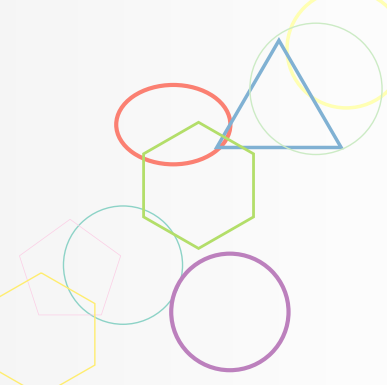[{"shape": "circle", "thickness": 1, "radius": 0.77, "center": [0.317, 0.311]}, {"shape": "circle", "thickness": 2.5, "radius": 0.76, "center": [0.894, 0.873]}, {"shape": "oval", "thickness": 3, "radius": 0.74, "center": [0.447, 0.676]}, {"shape": "triangle", "thickness": 2.5, "radius": 0.93, "center": [0.72, 0.71]}, {"shape": "hexagon", "thickness": 2, "radius": 0.82, "center": [0.512, 0.518]}, {"shape": "pentagon", "thickness": 0.5, "radius": 0.69, "center": [0.181, 0.293]}, {"shape": "circle", "thickness": 3, "radius": 0.76, "center": [0.593, 0.19]}, {"shape": "circle", "thickness": 1, "radius": 0.85, "center": [0.815, 0.769]}, {"shape": "hexagon", "thickness": 1, "radius": 0.8, "center": [0.106, 0.132]}]